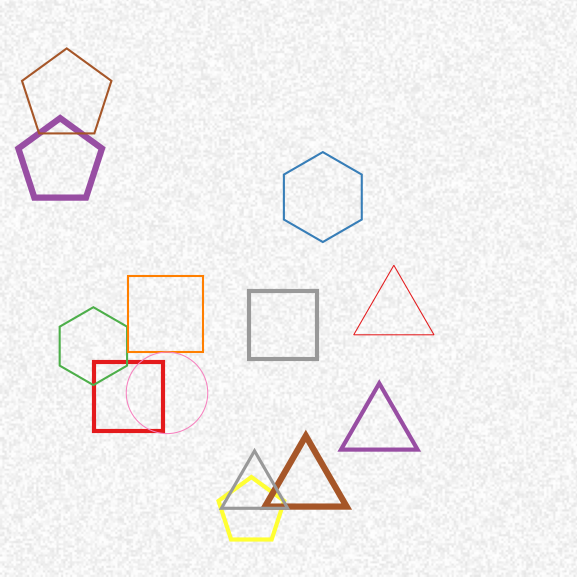[{"shape": "triangle", "thickness": 0.5, "radius": 0.4, "center": [0.682, 0.46]}, {"shape": "square", "thickness": 2, "radius": 0.3, "center": [0.223, 0.312]}, {"shape": "hexagon", "thickness": 1, "radius": 0.39, "center": [0.559, 0.658]}, {"shape": "hexagon", "thickness": 1, "radius": 0.34, "center": [0.162, 0.4]}, {"shape": "triangle", "thickness": 2, "radius": 0.38, "center": [0.657, 0.259]}, {"shape": "pentagon", "thickness": 3, "radius": 0.38, "center": [0.104, 0.718]}, {"shape": "square", "thickness": 1, "radius": 0.33, "center": [0.286, 0.456]}, {"shape": "pentagon", "thickness": 2, "radius": 0.3, "center": [0.435, 0.113]}, {"shape": "pentagon", "thickness": 1, "radius": 0.41, "center": [0.116, 0.834]}, {"shape": "triangle", "thickness": 3, "radius": 0.41, "center": [0.53, 0.163]}, {"shape": "circle", "thickness": 0.5, "radius": 0.35, "center": [0.289, 0.319]}, {"shape": "square", "thickness": 2, "radius": 0.29, "center": [0.49, 0.436]}, {"shape": "triangle", "thickness": 1.5, "radius": 0.33, "center": [0.441, 0.152]}]